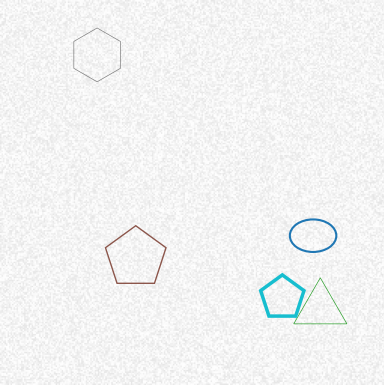[{"shape": "oval", "thickness": 1.5, "radius": 0.3, "center": [0.813, 0.388]}, {"shape": "triangle", "thickness": 0.5, "radius": 0.4, "center": [0.832, 0.199]}, {"shape": "pentagon", "thickness": 1, "radius": 0.41, "center": [0.353, 0.331]}, {"shape": "hexagon", "thickness": 0.5, "radius": 0.35, "center": [0.252, 0.857]}, {"shape": "pentagon", "thickness": 2.5, "radius": 0.3, "center": [0.733, 0.227]}]